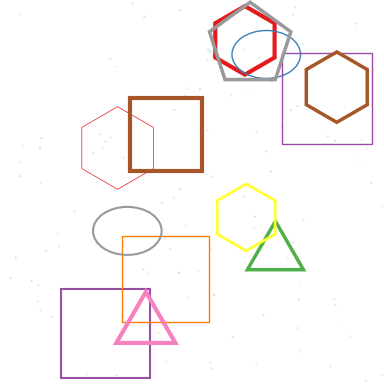[{"shape": "hexagon", "thickness": 3, "radius": 0.44, "center": [0.636, 0.895]}, {"shape": "hexagon", "thickness": 0.5, "radius": 0.54, "center": [0.305, 0.616]}, {"shape": "oval", "thickness": 1, "radius": 0.45, "center": [0.692, 0.858]}, {"shape": "triangle", "thickness": 2.5, "radius": 0.42, "center": [0.715, 0.341]}, {"shape": "square", "thickness": 1, "radius": 0.59, "center": [0.85, 0.744]}, {"shape": "square", "thickness": 1.5, "radius": 0.58, "center": [0.275, 0.134]}, {"shape": "square", "thickness": 1, "radius": 0.56, "center": [0.43, 0.275]}, {"shape": "hexagon", "thickness": 2, "radius": 0.43, "center": [0.639, 0.436]}, {"shape": "hexagon", "thickness": 2.5, "radius": 0.46, "center": [0.875, 0.774]}, {"shape": "square", "thickness": 3, "radius": 0.47, "center": [0.431, 0.65]}, {"shape": "triangle", "thickness": 3, "radius": 0.44, "center": [0.379, 0.154]}, {"shape": "oval", "thickness": 1.5, "radius": 0.45, "center": [0.331, 0.4]}, {"shape": "pentagon", "thickness": 2.5, "radius": 0.56, "center": [0.65, 0.883]}]